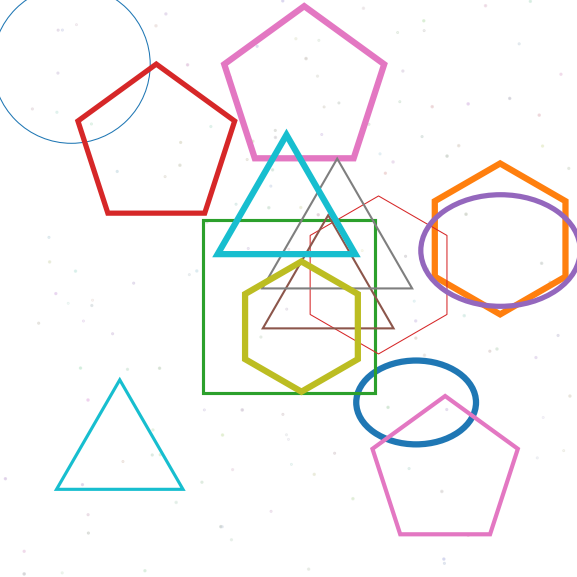[{"shape": "oval", "thickness": 3, "radius": 0.52, "center": [0.721, 0.302]}, {"shape": "circle", "thickness": 0.5, "radius": 0.68, "center": [0.124, 0.887]}, {"shape": "hexagon", "thickness": 3, "radius": 0.65, "center": [0.866, 0.585]}, {"shape": "square", "thickness": 1.5, "radius": 0.75, "center": [0.5, 0.469]}, {"shape": "pentagon", "thickness": 2.5, "radius": 0.71, "center": [0.271, 0.745]}, {"shape": "hexagon", "thickness": 0.5, "radius": 0.68, "center": [0.655, 0.523]}, {"shape": "oval", "thickness": 2.5, "radius": 0.69, "center": [0.867, 0.565]}, {"shape": "triangle", "thickness": 1, "radius": 0.65, "center": [0.568, 0.496]}, {"shape": "pentagon", "thickness": 3, "radius": 0.73, "center": [0.527, 0.843]}, {"shape": "pentagon", "thickness": 2, "radius": 0.66, "center": [0.771, 0.181]}, {"shape": "triangle", "thickness": 1, "radius": 0.75, "center": [0.584, 0.575]}, {"shape": "hexagon", "thickness": 3, "radius": 0.56, "center": [0.522, 0.434]}, {"shape": "triangle", "thickness": 3, "radius": 0.69, "center": [0.496, 0.628]}, {"shape": "triangle", "thickness": 1.5, "radius": 0.63, "center": [0.207, 0.215]}]